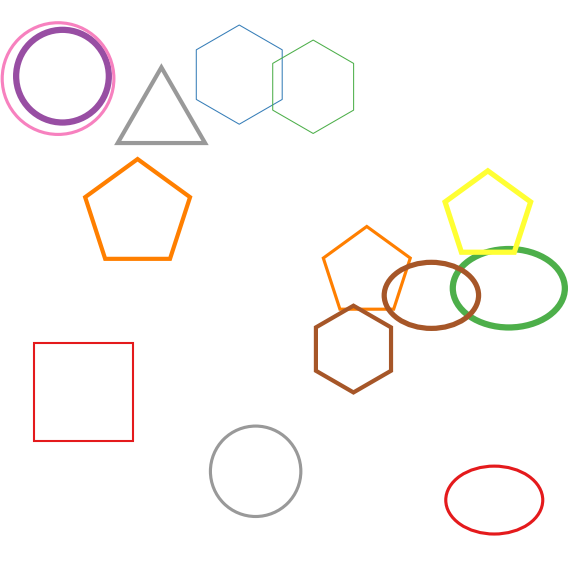[{"shape": "square", "thickness": 1, "radius": 0.42, "center": [0.145, 0.32]}, {"shape": "oval", "thickness": 1.5, "radius": 0.42, "center": [0.856, 0.133]}, {"shape": "hexagon", "thickness": 0.5, "radius": 0.43, "center": [0.414, 0.87]}, {"shape": "oval", "thickness": 3, "radius": 0.49, "center": [0.881, 0.5]}, {"shape": "hexagon", "thickness": 0.5, "radius": 0.4, "center": [0.542, 0.849]}, {"shape": "circle", "thickness": 3, "radius": 0.4, "center": [0.108, 0.867]}, {"shape": "pentagon", "thickness": 1.5, "radius": 0.4, "center": [0.635, 0.528]}, {"shape": "pentagon", "thickness": 2, "radius": 0.48, "center": [0.238, 0.628]}, {"shape": "pentagon", "thickness": 2.5, "radius": 0.39, "center": [0.845, 0.625]}, {"shape": "hexagon", "thickness": 2, "radius": 0.38, "center": [0.612, 0.395]}, {"shape": "oval", "thickness": 2.5, "radius": 0.41, "center": [0.747, 0.488]}, {"shape": "circle", "thickness": 1.5, "radius": 0.48, "center": [0.101, 0.863]}, {"shape": "triangle", "thickness": 2, "radius": 0.44, "center": [0.279, 0.795]}, {"shape": "circle", "thickness": 1.5, "radius": 0.39, "center": [0.443, 0.183]}]